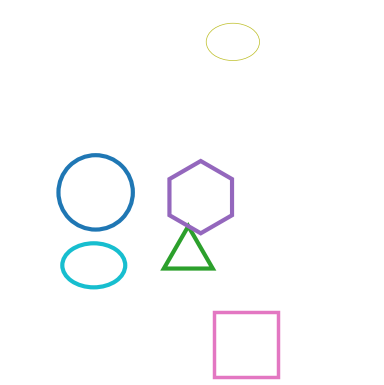[{"shape": "circle", "thickness": 3, "radius": 0.48, "center": [0.248, 0.5]}, {"shape": "triangle", "thickness": 3, "radius": 0.37, "center": [0.489, 0.339]}, {"shape": "hexagon", "thickness": 3, "radius": 0.47, "center": [0.521, 0.488]}, {"shape": "square", "thickness": 2.5, "radius": 0.42, "center": [0.639, 0.106]}, {"shape": "oval", "thickness": 0.5, "radius": 0.35, "center": [0.605, 0.891]}, {"shape": "oval", "thickness": 3, "radius": 0.41, "center": [0.244, 0.311]}]